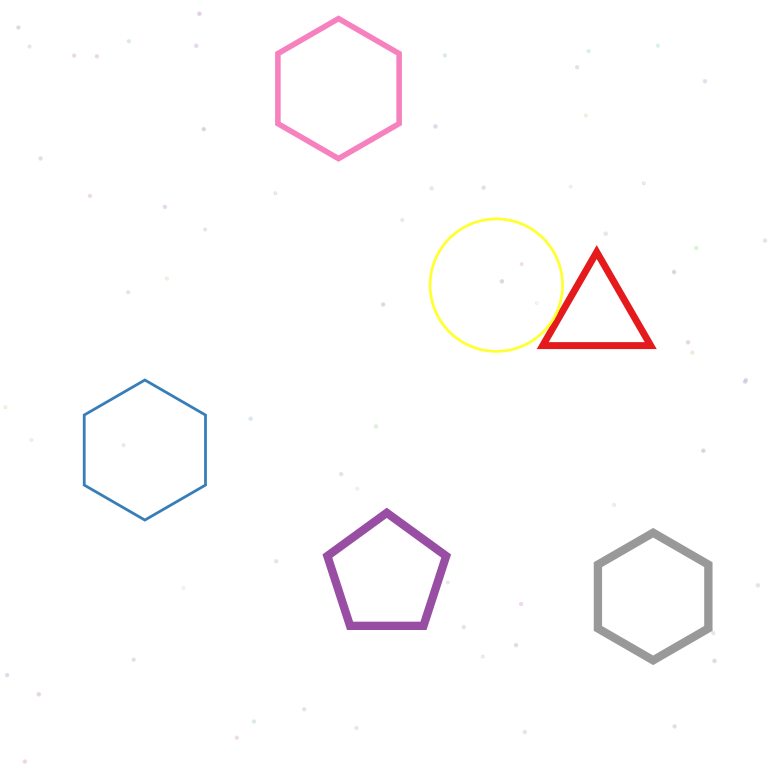[{"shape": "triangle", "thickness": 2.5, "radius": 0.4, "center": [0.775, 0.592]}, {"shape": "hexagon", "thickness": 1, "radius": 0.45, "center": [0.188, 0.416]}, {"shape": "pentagon", "thickness": 3, "radius": 0.41, "center": [0.502, 0.253]}, {"shape": "circle", "thickness": 1, "radius": 0.43, "center": [0.645, 0.63]}, {"shape": "hexagon", "thickness": 2, "radius": 0.45, "center": [0.44, 0.885]}, {"shape": "hexagon", "thickness": 3, "radius": 0.41, "center": [0.848, 0.225]}]